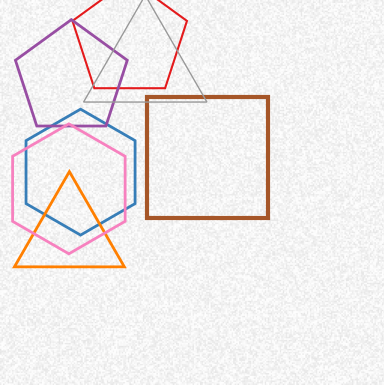[{"shape": "pentagon", "thickness": 1.5, "radius": 0.78, "center": [0.337, 0.897]}, {"shape": "hexagon", "thickness": 2, "radius": 0.82, "center": [0.209, 0.553]}, {"shape": "pentagon", "thickness": 2, "radius": 0.76, "center": [0.185, 0.796]}, {"shape": "triangle", "thickness": 2, "radius": 0.82, "center": [0.18, 0.389]}, {"shape": "square", "thickness": 3, "radius": 0.79, "center": [0.538, 0.59]}, {"shape": "hexagon", "thickness": 2, "radius": 0.84, "center": [0.179, 0.51]}, {"shape": "triangle", "thickness": 1, "radius": 0.92, "center": [0.377, 0.827]}]